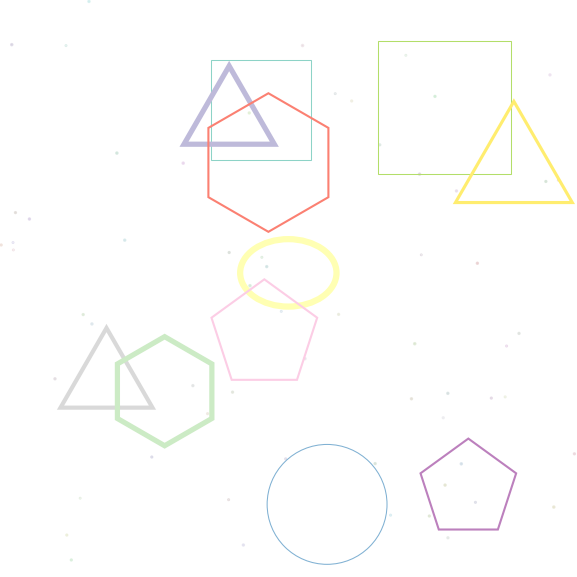[{"shape": "square", "thickness": 0.5, "radius": 0.43, "center": [0.451, 0.808]}, {"shape": "oval", "thickness": 3, "radius": 0.42, "center": [0.499, 0.527]}, {"shape": "triangle", "thickness": 2.5, "radius": 0.45, "center": [0.397, 0.795]}, {"shape": "hexagon", "thickness": 1, "radius": 0.6, "center": [0.465, 0.718]}, {"shape": "circle", "thickness": 0.5, "radius": 0.52, "center": [0.566, 0.126]}, {"shape": "square", "thickness": 0.5, "radius": 0.57, "center": [0.769, 0.813]}, {"shape": "pentagon", "thickness": 1, "radius": 0.48, "center": [0.458, 0.419]}, {"shape": "triangle", "thickness": 2, "radius": 0.46, "center": [0.184, 0.339]}, {"shape": "pentagon", "thickness": 1, "radius": 0.44, "center": [0.811, 0.153]}, {"shape": "hexagon", "thickness": 2.5, "radius": 0.47, "center": [0.285, 0.322]}, {"shape": "triangle", "thickness": 1.5, "radius": 0.58, "center": [0.89, 0.707]}]